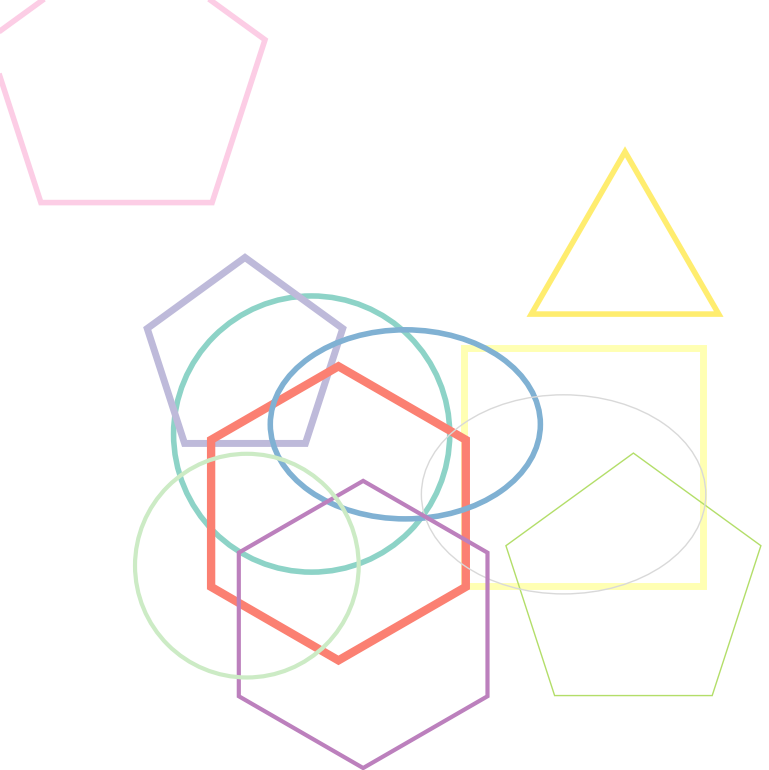[{"shape": "circle", "thickness": 2, "radius": 0.9, "center": [0.405, 0.436]}, {"shape": "square", "thickness": 2.5, "radius": 0.77, "center": [0.758, 0.394]}, {"shape": "pentagon", "thickness": 2.5, "radius": 0.67, "center": [0.318, 0.532]}, {"shape": "hexagon", "thickness": 3, "radius": 0.95, "center": [0.44, 0.333]}, {"shape": "oval", "thickness": 2, "radius": 0.88, "center": [0.526, 0.449]}, {"shape": "pentagon", "thickness": 0.5, "radius": 0.87, "center": [0.823, 0.238]}, {"shape": "pentagon", "thickness": 2, "radius": 0.95, "center": [0.164, 0.89]}, {"shape": "oval", "thickness": 0.5, "radius": 0.92, "center": [0.732, 0.358]}, {"shape": "hexagon", "thickness": 1.5, "radius": 0.93, "center": [0.472, 0.189]}, {"shape": "circle", "thickness": 1.5, "radius": 0.73, "center": [0.321, 0.265]}, {"shape": "triangle", "thickness": 2, "radius": 0.7, "center": [0.812, 0.662]}]